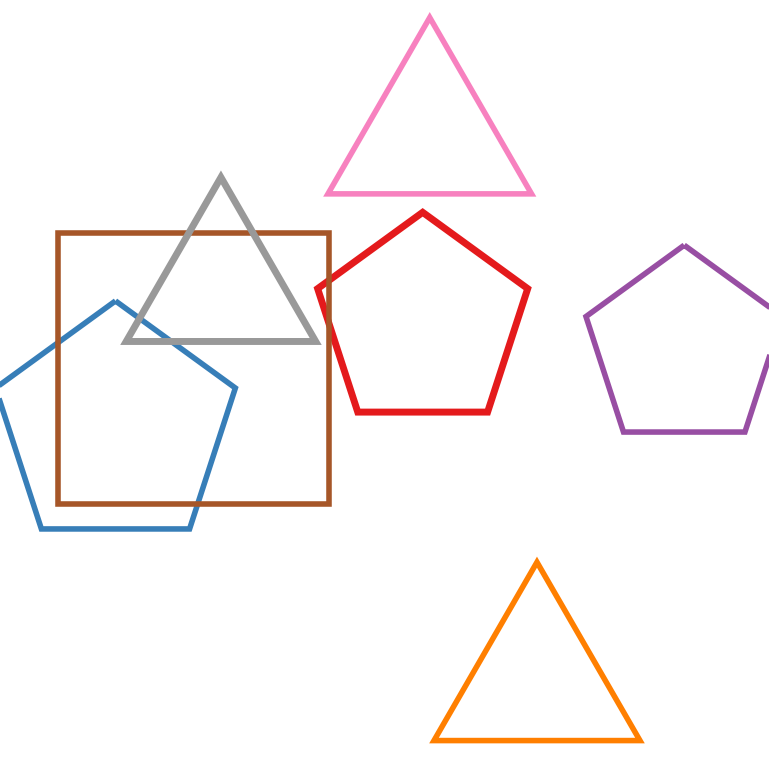[{"shape": "pentagon", "thickness": 2.5, "radius": 0.72, "center": [0.549, 0.581]}, {"shape": "pentagon", "thickness": 2, "radius": 0.82, "center": [0.15, 0.445]}, {"shape": "pentagon", "thickness": 2, "radius": 0.67, "center": [0.889, 0.547]}, {"shape": "triangle", "thickness": 2, "radius": 0.77, "center": [0.697, 0.115]}, {"shape": "square", "thickness": 2, "radius": 0.88, "center": [0.251, 0.521]}, {"shape": "triangle", "thickness": 2, "radius": 0.76, "center": [0.558, 0.825]}, {"shape": "triangle", "thickness": 2.5, "radius": 0.71, "center": [0.287, 0.628]}]